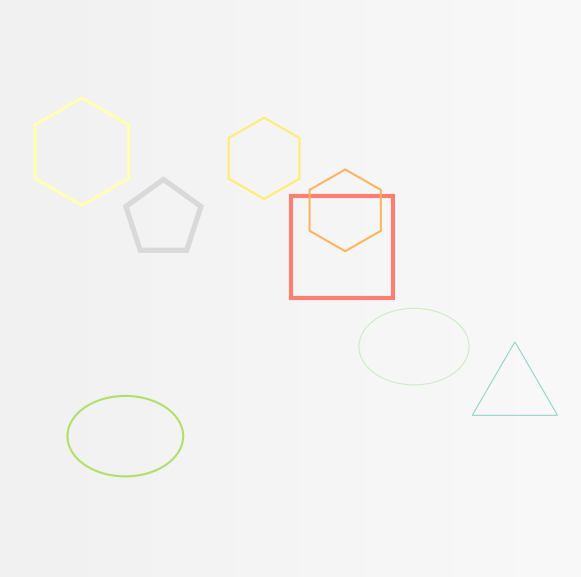[{"shape": "triangle", "thickness": 0.5, "radius": 0.42, "center": [0.886, 0.322]}, {"shape": "hexagon", "thickness": 1.5, "radius": 0.46, "center": [0.141, 0.737]}, {"shape": "square", "thickness": 2, "radius": 0.44, "center": [0.589, 0.571]}, {"shape": "hexagon", "thickness": 1, "radius": 0.35, "center": [0.594, 0.635]}, {"shape": "oval", "thickness": 1, "radius": 0.5, "center": [0.216, 0.244]}, {"shape": "pentagon", "thickness": 2.5, "radius": 0.34, "center": [0.281, 0.621]}, {"shape": "oval", "thickness": 0.5, "radius": 0.47, "center": [0.712, 0.399]}, {"shape": "hexagon", "thickness": 1, "radius": 0.35, "center": [0.454, 0.725]}]